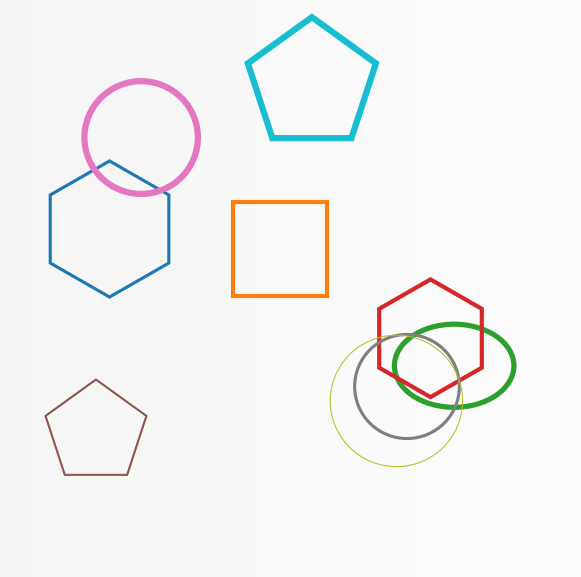[{"shape": "hexagon", "thickness": 1.5, "radius": 0.59, "center": [0.188, 0.603]}, {"shape": "square", "thickness": 2, "radius": 0.41, "center": [0.482, 0.569]}, {"shape": "oval", "thickness": 2.5, "radius": 0.51, "center": [0.781, 0.366]}, {"shape": "hexagon", "thickness": 2, "radius": 0.51, "center": [0.741, 0.413]}, {"shape": "pentagon", "thickness": 1, "radius": 0.46, "center": [0.165, 0.251]}, {"shape": "circle", "thickness": 3, "radius": 0.49, "center": [0.243, 0.761]}, {"shape": "circle", "thickness": 1.5, "radius": 0.45, "center": [0.7, 0.33]}, {"shape": "circle", "thickness": 0.5, "radius": 0.57, "center": [0.682, 0.305]}, {"shape": "pentagon", "thickness": 3, "radius": 0.58, "center": [0.537, 0.854]}]